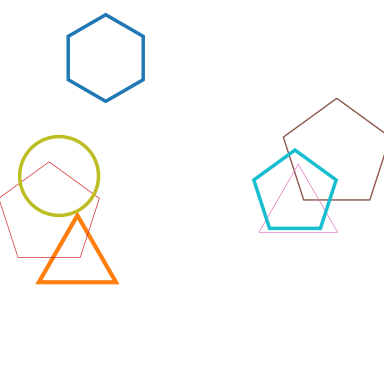[{"shape": "hexagon", "thickness": 2.5, "radius": 0.56, "center": [0.275, 0.849]}, {"shape": "triangle", "thickness": 3, "radius": 0.58, "center": [0.201, 0.325]}, {"shape": "pentagon", "thickness": 0.5, "radius": 0.69, "center": [0.128, 0.442]}, {"shape": "pentagon", "thickness": 1, "radius": 0.73, "center": [0.875, 0.599]}, {"shape": "triangle", "thickness": 0.5, "radius": 0.59, "center": [0.775, 0.456]}, {"shape": "circle", "thickness": 2.5, "radius": 0.51, "center": [0.154, 0.543]}, {"shape": "pentagon", "thickness": 2.5, "radius": 0.56, "center": [0.766, 0.498]}]